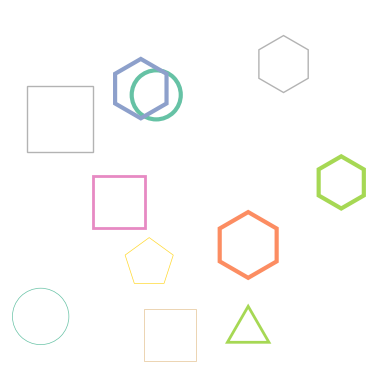[{"shape": "circle", "thickness": 3, "radius": 0.32, "center": [0.406, 0.754]}, {"shape": "circle", "thickness": 0.5, "radius": 0.37, "center": [0.106, 0.178]}, {"shape": "hexagon", "thickness": 3, "radius": 0.43, "center": [0.645, 0.364]}, {"shape": "hexagon", "thickness": 3, "radius": 0.39, "center": [0.366, 0.77]}, {"shape": "square", "thickness": 2, "radius": 0.34, "center": [0.31, 0.476]}, {"shape": "triangle", "thickness": 2, "radius": 0.31, "center": [0.645, 0.142]}, {"shape": "hexagon", "thickness": 3, "radius": 0.34, "center": [0.886, 0.526]}, {"shape": "pentagon", "thickness": 0.5, "radius": 0.33, "center": [0.387, 0.317]}, {"shape": "square", "thickness": 0.5, "radius": 0.34, "center": [0.442, 0.13]}, {"shape": "hexagon", "thickness": 1, "radius": 0.37, "center": [0.736, 0.834]}, {"shape": "square", "thickness": 1, "radius": 0.43, "center": [0.156, 0.692]}]